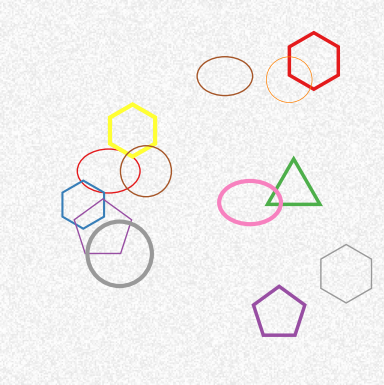[{"shape": "hexagon", "thickness": 2.5, "radius": 0.37, "center": [0.815, 0.842]}, {"shape": "oval", "thickness": 1, "radius": 0.41, "center": [0.282, 0.556]}, {"shape": "hexagon", "thickness": 1.5, "radius": 0.31, "center": [0.216, 0.468]}, {"shape": "triangle", "thickness": 2.5, "radius": 0.39, "center": [0.763, 0.509]}, {"shape": "pentagon", "thickness": 2.5, "radius": 0.35, "center": [0.725, 0.186]}, {"shape": "pentagon", "thickness": 1, "radius": 0.39, "center": [0.267, 0.405]}, {"shape": "circle", "thickness": 0.5, "radius": 0.3, "center": [0.751, 0.793]}, {"shape": "hexagon", "thickness": 3, "radius": 0.34, "center": [0.344, 0.661]}, {"shape": "oval", "thickness": 1, "radius": 0.36, "center": [0.584, 0.802]}, {"shape": "circle", "thickness": 1, "radius": 0.33, "center": [0.379, 0.555]}, {"shape": "oval", "thickness": 3, "radius": 0.4, "center": [0.649, 0.474]}, {"shape": "circle", "thickness": 3, "radius": 0.42, "center": [0.311, 0.341]}, {"shape": "hexagon", "thickness": 1, "radius": 0.38, "center": [0.899, 0.289]}]